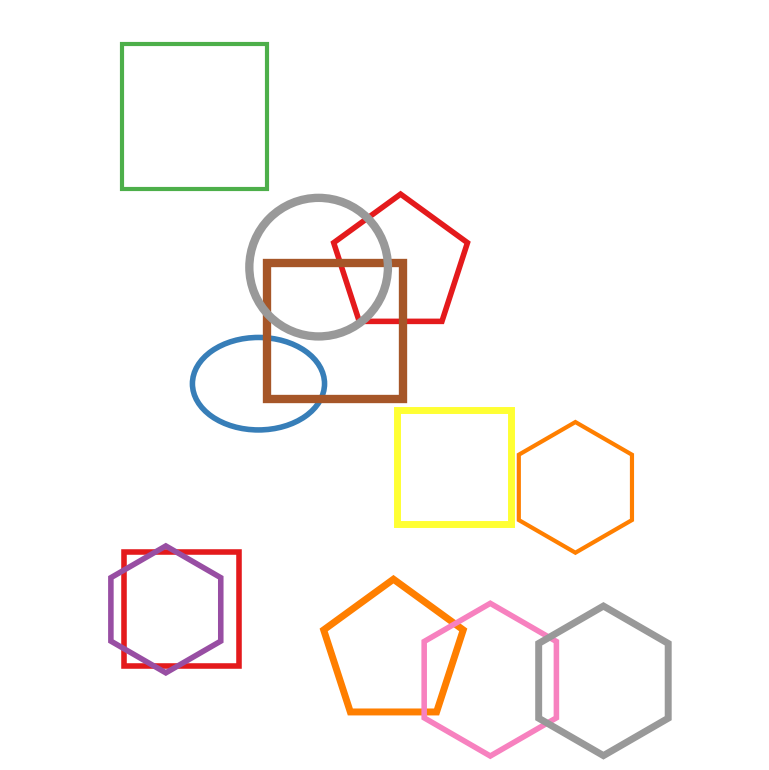[{"shape": "pentagon", "thickness": 2, "radius": 0.46, "center": [0.52, 0.657]}, {"shape": "square", "thickness": 2, "radius": 0.37, "center": [0.236, 0.209]}, {"shape": "oval", "thickness": 2, "radius": 0.43, "center": [0.336, 0.502]}, {"shape": "square", "thickness": 1.5, "radius": 0.47, "center": [0.252, 0.848]}, {"shape": "hexagon", "thickness": 2, "radius": 0.41, "center": [0.215, 0.209]}, {"shape": "pentagon", "thickness": 2.5, "radius": 0.48, "center": [0.511, 0.152]}, {"shape": "hexagon", "thickness": 1.5, "radius": 0.42, "center": [0.747, 0.367]}, {"shape": "square", "thickness": 2.5, "radius": 0.37, "center": [0.589, 0.394]}, {"shape": "square", "thickness": 3, "radius": 0.44, "center": [0.435, 0.57]}, {"shape": "hexagon", "thickness": 2, "radius": 0.5, "center": [0.637, 0.117]}, {"shape": "circle", "thickness": 3, "radius": 0.45, "center": [0.414, 0.653]}, {"shape": "hexagon", "thickness": 2.5, "radius": 0.49, "center": [0.784, 0.116]}]